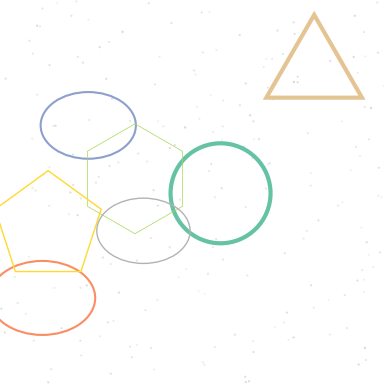[{"shape": "circle", "thickness": 3, "radius": 0.65, "center": [0.573, 0.498]}, {"shape": "oval", "thickness": 1.5, "radius": 0.69, "center": [0.11, 0.226]}, {"shape": "oval", "thickness": 1.5, "radius": 0.62, "center": [0.229, 0.674]}, {"shape": "hexagon", "thickness": 0.5, "radius": 0.71, "center": [0.351, 0.536]}, {"shape": "pentagon", "thickness": 1, "radius": 0.72, "center": [0.125, 0.412]}, {"shape": "triangle", "thickness": 3, "radius": 0.72, "center": [0.816, 0.818]}, {"shape": "oval", "thickness": 1, "radius": 0.61, "center": [0.373, 0.401]}]